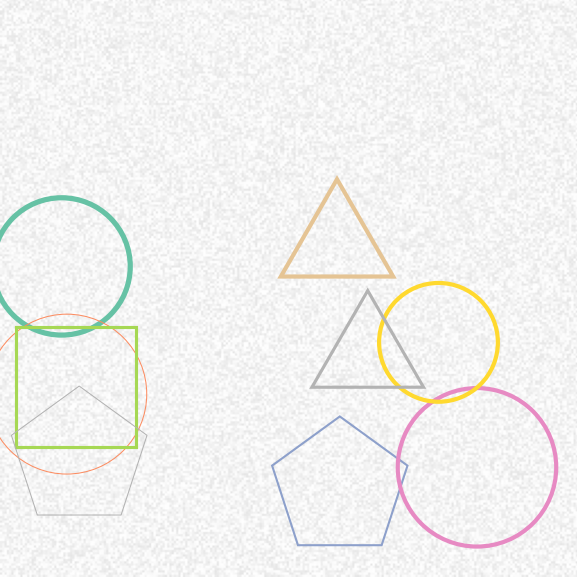[{"shape": "circle", "thickness": 2.5, "radius": 0.59, "center": [0.107, 0.538]}, {"shape": "circle", "thickness": 0.5, "radius": 0.69, "center": [0.116, 0.317]}, {"shape": "pentagon", "thickness": 1, "radius": 0.62, "center": [0.588, 0.155]}, {"shape": "circle", "thickness": 2, "radius": 0.69, "center": [0.826, 0.19]}, {"shape": "square", "thickness": 1.5, "radius": 0.52, "center": [0.132, 0.33]}, {"shape": "circle", "thickness": 2, "radius": 0.51, "center": [0.759, 0.406]}, {"shape": "triangle", "thickness": 2, "radius": 0.56, "center": [0.584, 0.576]}, {"shape": "triangle", "thickness": 1.5, "radius": 0.56, "center": [0.637, 0.384]}, {"shape": "pentagon", "thickness": 0.5, "radius": 0.62, "center": [0.137, 0.207]}]